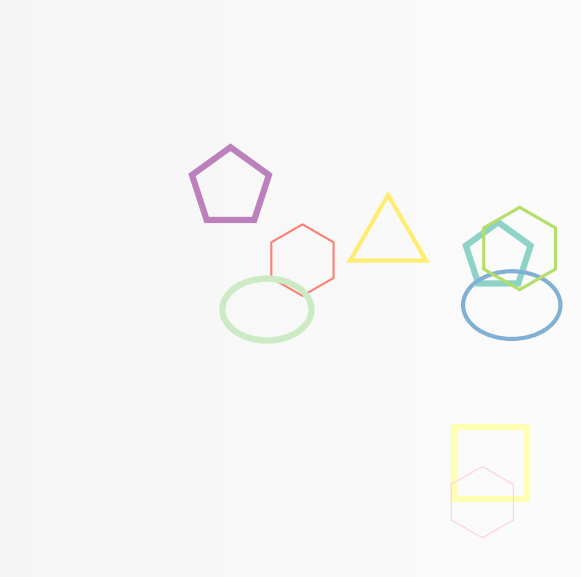[{"shape": "pentagon", "thickness": 3, "radius": 0.29, "center": [0.857, 0.556]}, {"shape": "square", "thickness": 3, "radius": 0.31, "center": [0.845, 0.198]}, {"shape": "hexagon", "thickness": 1, "radius": 0.31, "center": [0.52, 0.549]}, {"shape": "oval", "thickness": 2, "radius": 0.42, "center": [0.88, 0.471]}, {"shape": "hexagon", "thickness": 1.5, "radius": 0.36, "center": [0.894, 0.569]}, {"shape": "hexagon", "thickness": 0.5, "radius": 0.31, "center": [0.83, 0.13]}, {"shape": "pentagon", "thickness": 3, "radius": 0.35, "center": [0.396, 0.675]}, {"shape": "oval", "thickness": 3, "radius": 0.38, "center": [0.459, 0.463]}, {"shape": "triangle", "thickness": 2, "radius": 0.38, "center": [0.668, 0.586]}]